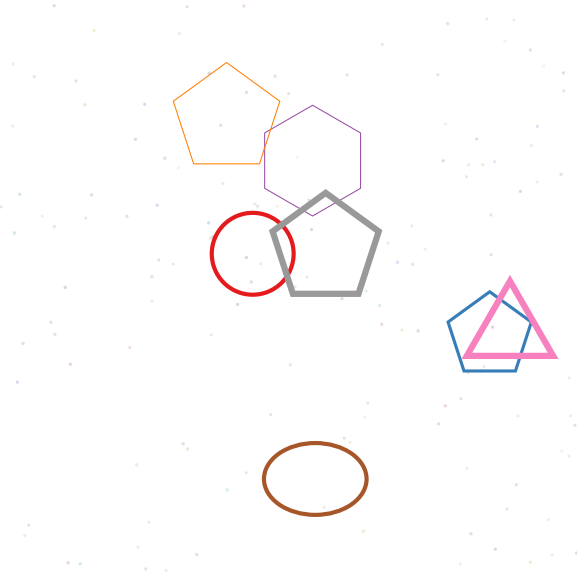[{"shape": "circle", "thickness": 2, "radius": 0.35, "center": [0.438, 0.56]}, {"shape": "pentagon", "thickness": 1.5, "radius": 0.38, "center": [0.848, 0.418]}, {"shape": "hexagon", "thickness": 0.5, "radius": 0.48, "center": [0.541, 0.721]}, {"shape": "pentagon", "thickness": 0.5, "radius": 0.48, "center": [0.392, 0.794]}, {"shape": "oval", "thickness": 2, "radius": 0.44, "center": [0.546, 0.17]}, {"shape": "triangle", "thickness": 3, "radius": 0.43, "center": [0.883, 0.426]}, {"shape": "pentagon", "thickness": 3, "radius": 0.48, "center": [0.564, 0.569]}]